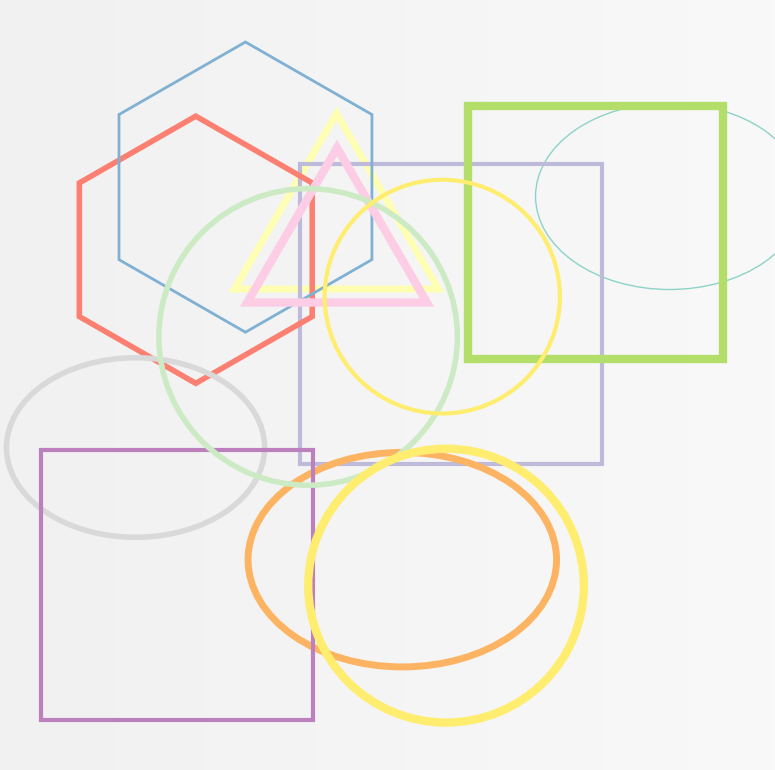[{"shape": "oval", "thickness": 0.5, "radius": 0.86, "center": [0.864, 0.745]}, {"shape": "triangle", "thickness": 2.5, "radius": 0.76, "center": [0.434, 0.701]}, {"shape": "square", "thickness": 1.5, "radius": 0.97, "center": [0.582, 0.592]}, {"shape": "hexagon", "thickness": 2, "radius": 0.87, "center": [0.253, 0.676]}, {"shape": "hexagon", "thickness": 1, "radius": 0.94, "center": [0.317, 0.757]}, {"shape": "oval", "thickness": 2.5, "radius": 1.0, "center": [0.519, 0.273]}, {"shape": "square", "thickness": 3, "radius": 0.82, "center": [0.768, 0.698]}, {"shape": "triangle", "thickness": 3, "radius": 0.67, "center": [0.435, 0.674]}, {"shape": "oval", "thickness": 2, "radius": 0.83, "center": [0.175, 0.419]}, {"shape": "square", "thickness": 1.5, "radius": 0.88, "center": [0.228, 0.24]}, {"shape": "circle", "thickness": 2, "radius": 0.96, "center": [0.398, 0.562]}, {"shape": "circle", "thickness": 3, "radius": 0.89, "center": [0.576, 0.239]}, {"shape": "circle", "thickness": 1.5, "radius": 0.76, "center": [0.571, 0.615]}]